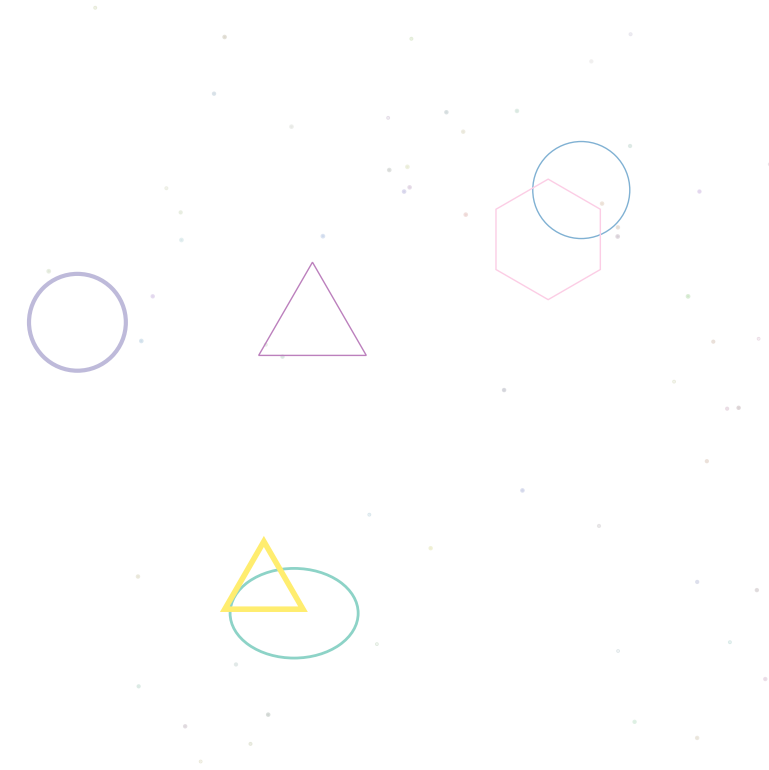[{"shape": "oval", "thickness": 1, "radius": 0.42, "center": [0.382, 0.204]}, {"shape": "circle", "thickness": 1.5, "radius": 0.31, "center": [0.101, 0.581]}, {"shape": "circle", "thickness": 0.5, "radius": 0.32, "center": [0.755, 0.753]}, {"shape": "hexagon", "thickness": 0.5, "radius": 0.39, "center": [0.712, 0.689]}, {"shape": "triangle", "thickness": 0.5, "radius": 0.4, "center": [0.406, 0.579]}, {"shape": "triangle", "thickness": 2, "radius": 0.29, "center": [0.343, 0.238]}]